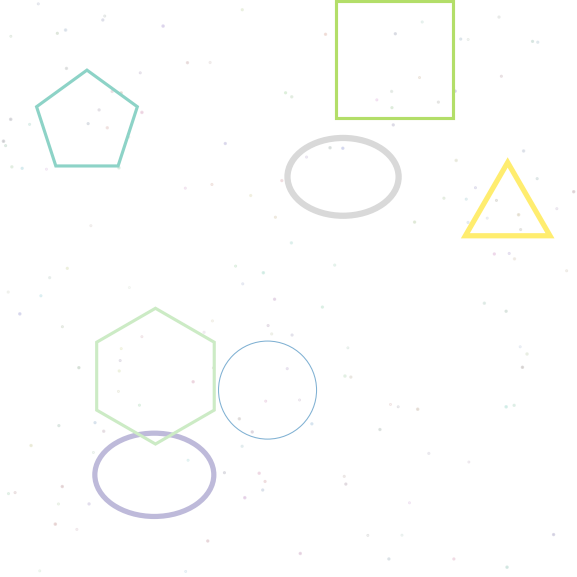[{"shape": "pentagon", "thickness": 1.5, "radius": 0.46, "center": [0.151, 0.786]}, {"shape": "oval", "thickness": 2.5, "radius": 0.52, "center": [0.267, 0.177]}, {"shape": "circle", "thickness": 0.5, "radius": 0.42, "center": [0.463, 0.324]}, {"shape": "square", "thickness": 1.5, "radius": 0.51, "center": [0.683, 0.897]}, {"shape": "oval", "thickness": 3, "radius": 0.48, "center": [0.594, 0.693]}, {"shape": "hexagon", "thickness": 1.5, "radius": 0.59, "center": [0.269, 0.348]}, {"shape": "triangle", "thickness": 2.5, "radius": 0.42, "center": [0.879, 0.633]}]